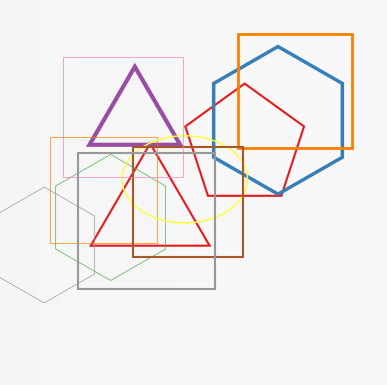[{"shape": "pentagon", "thickness": 1.5, "radius": 0.81, "center": [0.631, 0.622]}, {"shape": "triangle", "thickness": 1.5, "radius": 0.89, "center": [0.388, 0.45]}, {"shape": "hexagon", "thickness": 2.5, "radius": 0.96, "center": [0.717, 0.687]}, {"shape": "hexagon", "thickness": 0.5, "radius": 0.82, "center": [0.285, 0.435]}, {"shape": "triangle", "thickness": 3, "radius": 0.68, "center": [0.348, 0.692]}, {"shape": "square", "thickness": 0.5, "radius": 0.69, "center": [0.268, 0.507]}, {"shape": "square", "thickness": 2, "radius": 0.74, "center": [0.761, 0.764]}, {"shape": "oval", "thickness": 1, "radius": 0.81, "center": [0.477, 0.534]}, {"shape": "square", "thickness": 1.5, "radius": 0.71, "center": [0.486, 0.476]}, {"shape": "square", "thickness": 0.5, "radius": 0.78, "center": [0.317, 0.696]}, {"shape": "square", "thickness": 1.5, "radius": 0.89, "center": [0.378, 0.426]}, {"shape": "hexagon", "thickness": 0.5, "radius": 0.75, "center": [0.114, 0.364]}]